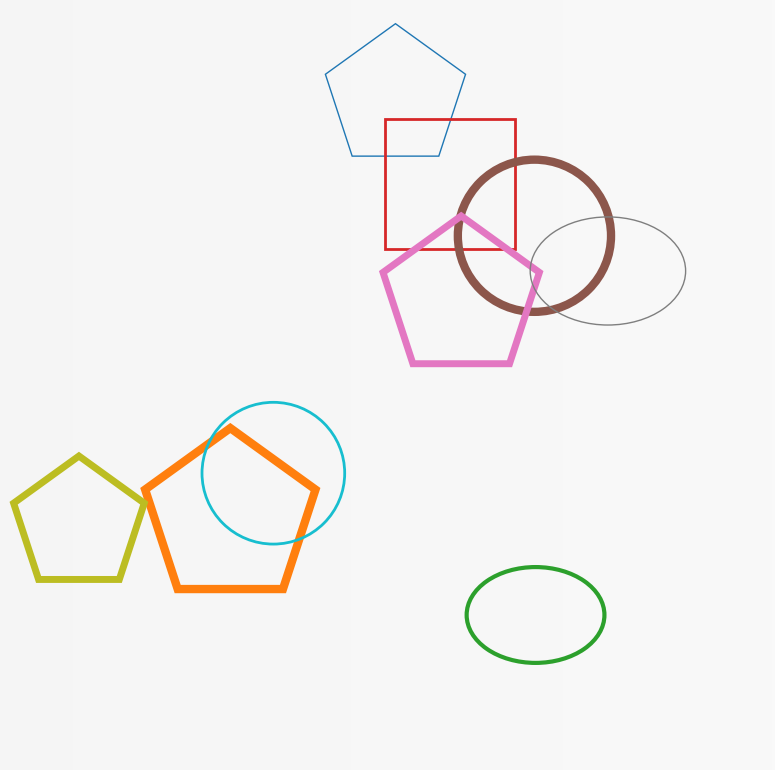[{"shape": "pentagon", "thickness": 0.5, "radius": 0.48, "center": [0.51, 0.874]}, {"shape": "pentagon", "thickness": 3, "radius": 0.58, "center": [0.297, 0.329]}, {"shape": "oval", "thickness": 1.5, "radius": 0.44, "center": [0.691, 0.201]}, {"shape": "square", "thickness": 1, "radius": 0.42, "center": [0.581, 0.761]}, {"shape": "circle", "thickness": 3, "radius": 0.49, "center": [0.69, 0.694]}, {"shape": "pentagon", "thickness": 2.5, "radius": 0.53, "center": [0.595, 0.613]}, {"shape": "oval", "thickness": 0.5, "radius": 0.5, "center": [0.784, 0.648]}, {"shape": "pentagon", "thickness": 2.5, "radius": 0.44, "center": [0.102, 0.319]}, {"shape": "circle", "thickness": 1, "radius": 0.46, "center": [0.353, 0.385]}]